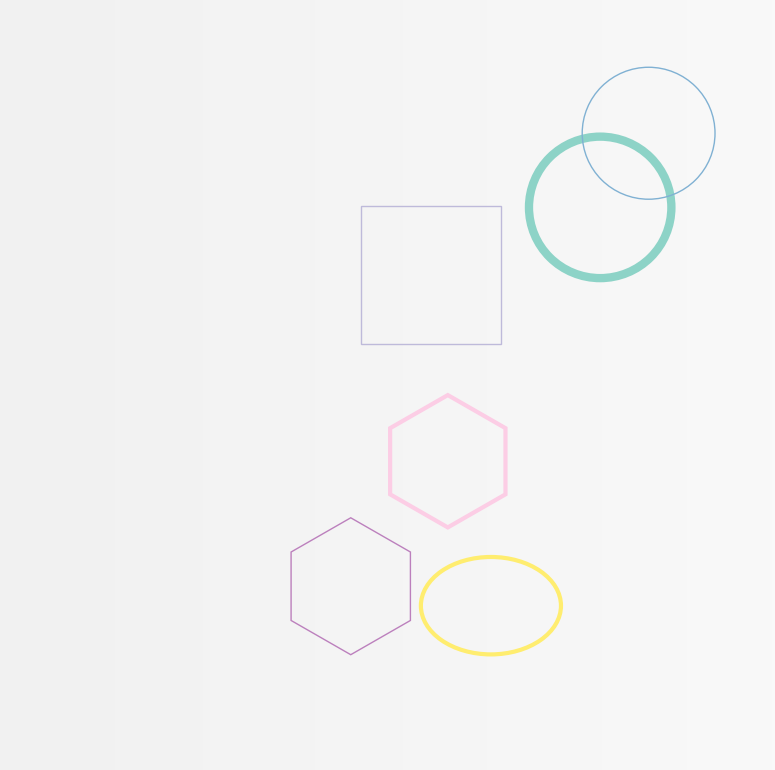[{"shape": "circle", "thickness": 3, "radius": 0.46, "center": [0.774, 0.731]}, {"shape": "square", "thickness": 0.5, "radius": 0.45, "center": [0.556, 0.643]}, {"shape": "circle", "thickness": 0.5, "radius": 0.43, "center": [0.837, 0.827]}, {"shape": "hexagon", "thickness": 1.5, "radius": 0.43, "center": [0.578, 0.401]}, {"shape": "hexagon", "thickness": 0.5, "radius": 0.44, "center": [0.453, 0.239]}, {"shape": "oval", "thickness": 1.5, "radius": 0.45, "center": [0.633, 0.213]}]